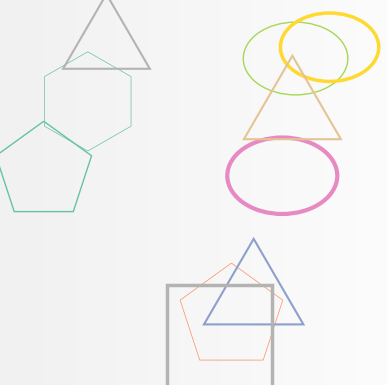[{"shape": "hexagon", "thickness": 0.5, "radius": 0.64, "center": [0.227, 0.737]}, {"shape": "pentagon", "thickness": 1, "radius": 0.65, "center": [0.113, 0.555]}, {"shape": "pentagon", "thickness": 0.5, "radius": 0.7, "center": [0.597, 0.177]}, {"shape": "triangle", "thickness": 1.5, "radius": 0.74, "center": [0.655, 0.231]}, {"shape": "oval", "thickness": 3, "radius": 0.71, "center": [0.728, 0.544]}, {"shape": "oval", "thickness": 1, "radius": 0.67, "center": [0.763, 0.848]}, {"shape": "oval", "thickness": 2.5, "radius": 0.63, "center": [0.85, 0.877]}, {"shape": "triangle", "thickness": 1.5, "radius": 0.72, "center": [0.755, 0.711]}, {"shape": "square", "thickness": 2.5, "radius": 0.68, "center": [0.566, 0.123]}, {"shape": "triangle", "thickness": 1.5, "radius": 0.65, "center": [0.275, 0.886]}]